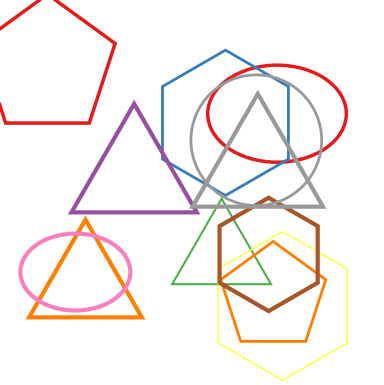[{"shape": "pentagon", "thickness": 2.5, "radius": 0.92, "center": [0.123, 0.83]}, {"shape": "oval", "thickness": 2.5, "radius": 0.9, "center": [0.72, 0.705]}, {"shape": "hexagon", "thickness": 2, "radius": 0.94, "center": [0.586, 0.681]}, {"shape": "triangle", "thickness": 1.5, "radius": 0.74, "center": [0.576, 0.336]}, {"shape": "triangle", "thickness": 3, "radius": 0.94, "center": [0.348, 0.542]}, {"shape": "pentagon", "thickness": 2, "radius": 0.72, "center": [0.71, 0.229]}, {"shape": "triangle", "thickness": 3, "radius": 0.85, "center": [0.222, 0.26]}, {"shape": "hexagon", "thickness": 1, "radius": 0.97, "center": [0.734, 0.205]}, {"shape": "hexagon", "thickness": 3, "radius": 0.74, "center": [0.698, 0.339]}, {"shape": "oval", "thickness": 3, "radius": 0.71, "center": [0.196, 0.293]}, {"shape": "circle", "thickness": 2, "radius": 0.85, "center": [0.666, 0.636]}, {"shape": "triangle", "thickness": 3, "radius": 0.98, "center": [0.67, 0.561]}]